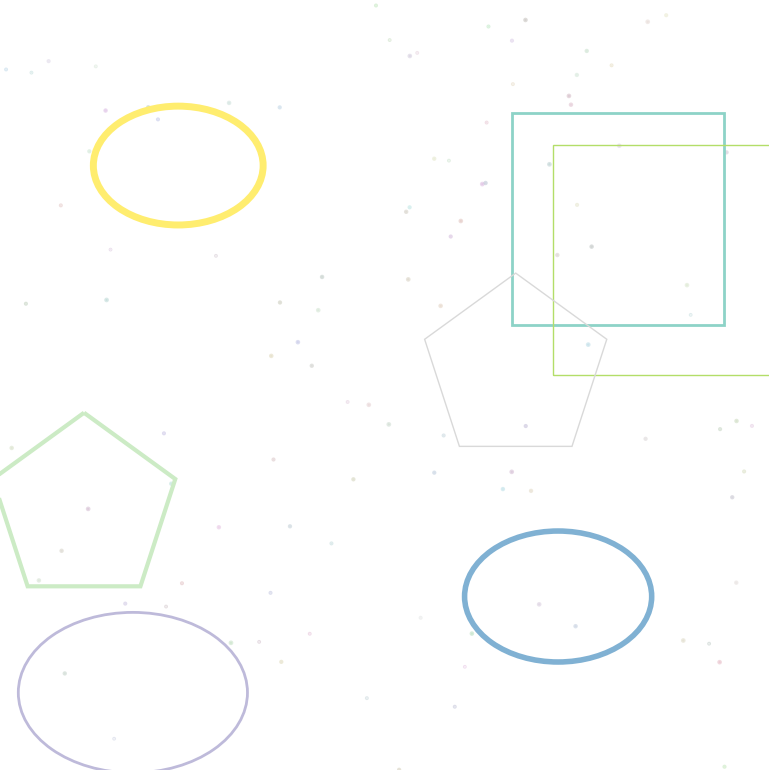[{"shape": "square", "thickness": 1, "radius": 0.69, "center": [0.803, 0.715]}, {"shape": "oval", "thickness": 1, "radius": 0.74, "center": [0.173, 0.101]}, {"shape": "oval", "thickness": 2, "radius": 0.61, "center": [0.725, 0.225]}, {"shape": "square", "thickness": 0.5, "radius": 0.75, "center": [0.868, 0.662]}, {"shape": "pentagon", "thickness": 0.5, "radius": 0.62, "center": [0.67, 0.521]}, {"shape": "pentagon", "thickness": 1.5, "radius": 0.62, "center": [0.109, 0.339]}, {"shape": "oval", "thickness": 2.5, "radius": 0.55, "center": [0.231, 0.785]}]